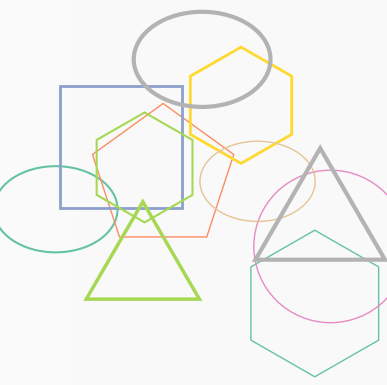[{"shape": "oval", "thickness": 1.5, "radius": 0.8, "center": [0.144, 0.456]}, {"shape": "hexagon", "thickness": 1, "radius": 0.95, "center": [0.812, 0.212]}, {"shape": "pentagon", "thickness": 1, "radius": 0.96, "center": [0.421, 0.54]}, {"shape": "square", "thickness": 2, "radius": 0.79, "center": [0.312, 0.618]}, {"shape": "circle", "thickness": 1, "radius": 0.99, "center": [0.853, 0.36]}, {"shape": "hexagon", "thickness": 1.5, "radius": 0.71, "center": [0.373, 0.565]}, {"shape": "triangle", "thickness": 2.5, "radius": 0.84, "center": [0.369, 0.307]}, {"shape": "hexagon", "thickness": 2, "radius": 0.76, "center": [0.622, 0.727]}, {"shape": "oval", "thickness": 1, "radius": 0.74, "center": [0.665, 0.529]}, {"shape": "triangle", "thickness": 3, "radius": 0.97, "center": [0.826, 0.422]}, {"shape": "oval", "thickness": 3, "radius": 0.88, "center": [0.522, 0.846]}]